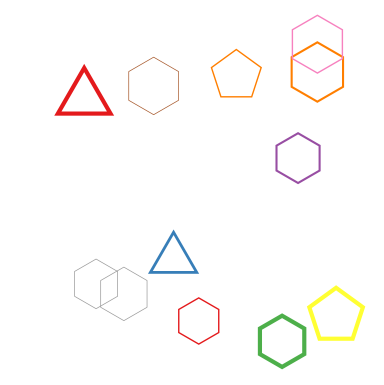[{"shape": "hexagon", "thickness": 1, "radius": 0.3, "center": [0.516, 0.166]}, {"shape": "triangle", "thickness": 3, "radius": 0.39, "center": [0.219, 0.744]}, {"shape": "triangle", "thickness": 2, "radius": 0.35, "center": [0.451, 0.327]}, {"shape": "hexagon", "thickness": 3, "radius": 0.33, "center": [0.733, 0.113]}, {"shape": "hexagon", "thickness": 1.5, "radius": 0.32, "center": [0.774, 0.589]}, {"shape": "pentagon", "thickness": 1, "radius": 0.34, "center": [0.614, 0.803]}, {"shape": "hexagon", "thickness": 1.5, "radius": 0.39, "center": [0.824, 0.813]}, {"shape": "pentagon", "thickness": 3, "radius": 0.37, "center": [0.873, 0.179]}, {"shape": "hexagon", "thickness": 0.5, "radius": 0.37, "center": [0.399, 0.777]}, {"shape": "hexagon", "thickness": 1, "radius": 0.37, "center": [0.824, 0.885]}, {"shape": "hexagon", "thickness": 0.5, "radius": 0.35, "center": [0.322, 0.237]}, {"shape": "hexagon", "thickness": 0.5, "radius": 0.32, "center": [0.25, 0.263]}]